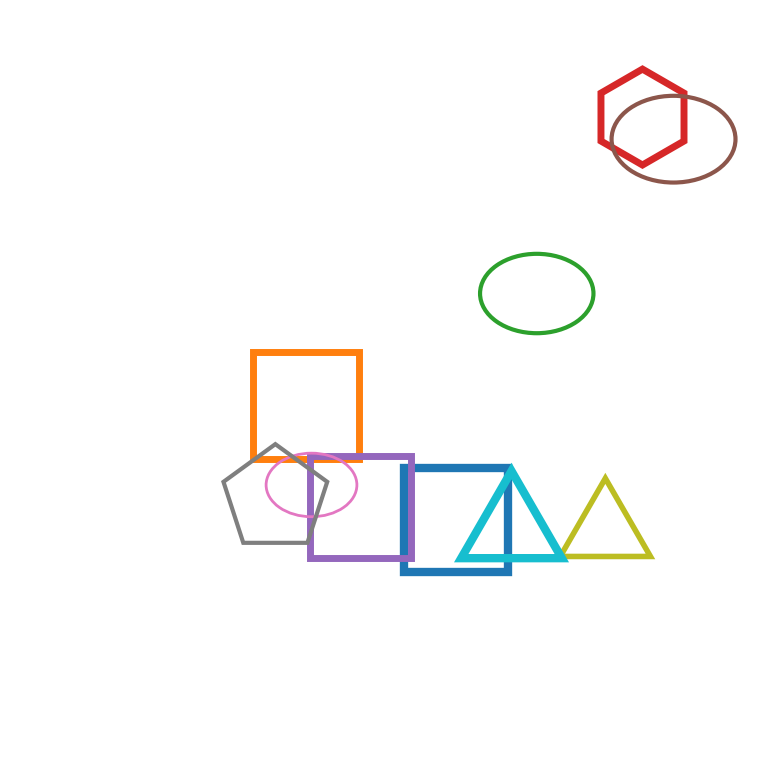[{"shape": "square", "thickness": 3, "radius": 0.34, "center": [0.592, 0.325]}, {"shape": "square", "thickness": 2.5, "radius": 0.35, "center": [0.398, 0.473]}, {"shape": "oval", "thickness": 1.5, "radius": 0.37, "center": [0.697, 0.619]}, {"shape": "hexagon", "thickness": 2.5, "radius": 0.31, "center": [0.834, 0.848]}, {"shape": "square", "thickness": 2.5, "radius": 0.33, "center": [0.468, 0.341]}, {"shape": "oval", "thickness": 1.5, "radius": 0.4, "center": [0.875, 0.819]}, {"shape": "oval", "thickness": 1, "radius": 0.29, "center": [0.405, 0.37]}, {"shape": "pentagon", "thickness": 1.5, "radius": 0.35, "center": [0.358, 0.352]}, {"shape": "triangle", "thickness": 2, "radius": 0.34, "center": [0.786, 0.311]}, {"shape": "triangle", "thickness": 3, "radius": 0.38, "center": [0.664, 0.313]}]